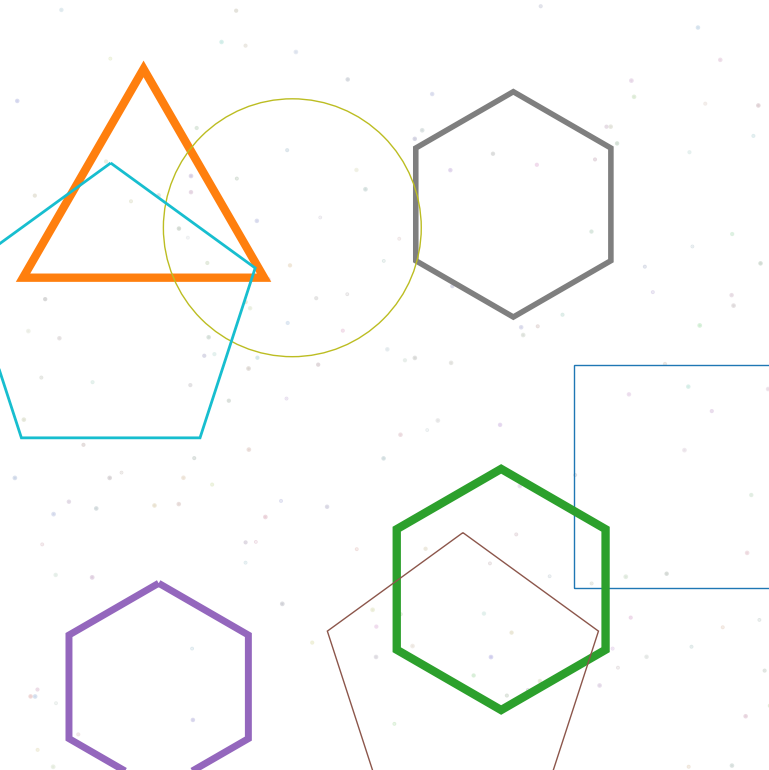[{"shape": "square", "thickness": 0.5, "radius": 0.72, "center": [0.89, 0.381]}, {"shape": "triangle", "thickness": 3, "radius": 0.9, "center": [0.186, 0.73]}, {"shape": "hexagon", "thickness": 3, "radius": 0.78, "center": [0.651, 0.234]}, {"shape": "hexagon", "thickness": 2.5, "radius": 0.67, "center": [0.206, 0.108]}, {"shape": "pentagon", "thickness": 0.5, "radius": 0.93, "center": [0.601, 0.123]}, {"shape": "hexagon", "thickness": 2, "radius": 0.73, "center": [0.667, 0.735]}, {"shape": "circle", "thickness": 0.5, "radius": 0.84, "center": [0.38, 0.704]}, {"shape": "pentagon", "thickness": 1, "radius": 0.99, "center": [0.144, 0.591]}]